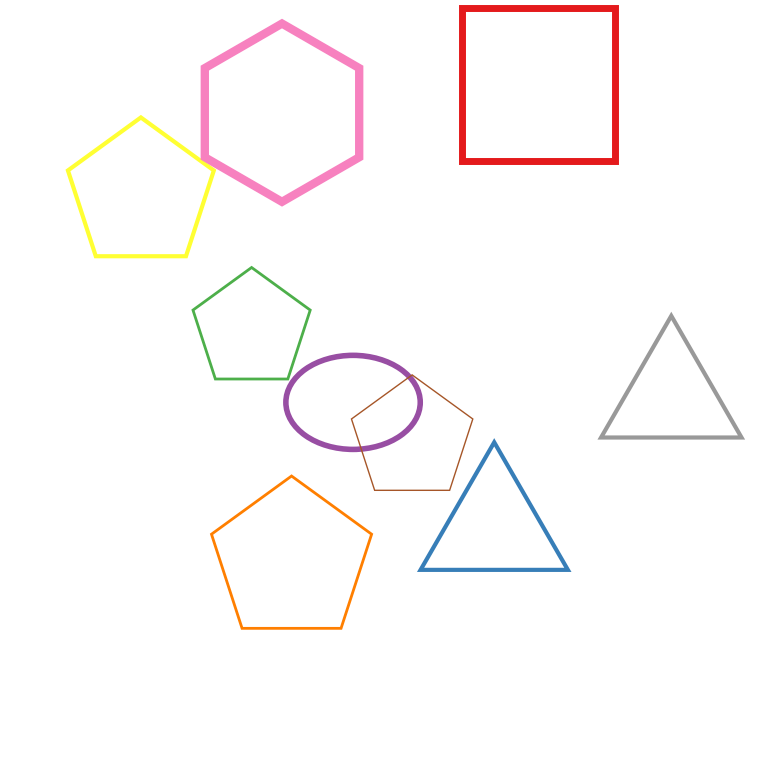[{"shape": "square", "thickness": 2.5, "radius": 0.5, "center": [0.7, 0.89]}, {"shape": "triangle", "thickness": 1.5, "radius": 0.55, "center": [0.642, 0.315]}, {"shape": "pentagon", "thickness": 1, "radius": 0.4, "center": [0.327, 0.573]}, {"shape": "oval", "thickness": 2, "radius": 0.44, "center": [0.459, 0.477]}, {"shape": "pentagon", "thickness": 1, "radius": 0.55, "center": [0.379, 0.272]}, {"shape": "pentagon", "thickness": 1.5, "radius": 0.5, "center": [0.183, 0.748]}, {"shape": "pentagon", "thickness": 0.5, "radius": 0.41, "center": [0.535, 0.43]}, {"shape": "hexagon", "thickness": 3, "radius": 0.58, "center": [0.366, 0.854]}, {"shape": "triangle", "thickness": 1.5, "radius": 0.53, "center": [0.872, 0.484]}]